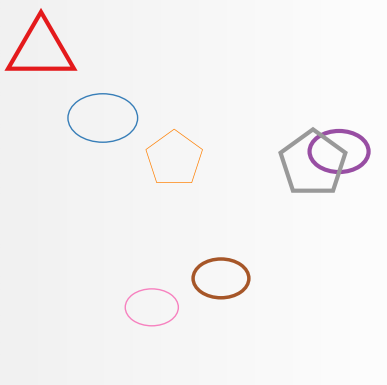[{"shape": "triangle", "thickness": 3, "radius": 0.49, "center": [0.106, 0.871]}, {"shape": "oval", "thickness": 1, "radius": 0.45, "center": [0.265, 0.694]}, {"shape": "oval", "thickness": 3, "radius": 0.38, "center": [0.875, 0.607]}, {"shape": "pentagon", "thickness": 0.5, "radius": 0.38, "center": [0.45, 0.588]}, {"shape": "oval", "thickness": 2.5, "radius": 0.36, "center": [0.57, 0.277]}, {"shape": "oval", "thickness": 1, "radius": 0.34, "center": [0.392, 0.202]}, {"shape": "pentagon", "thickness": 3, "radius": 0.44, "center": [0.808, 0.576]}]